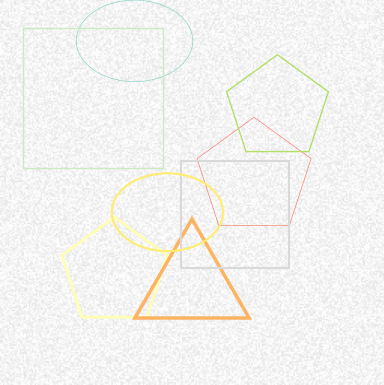[{"shape": "oval", "thickness": 0.5, "radius": 0.76, "center": [0.349, 0.894]}, {"shape": "pentagon", "thickness": 2, "radius": 0.72, "center": [0.297, 0.292]}, {"shape": "pentagon", "thickness": 0.5, "radius": 0.78, "center": [0.66, 0.54]}, {"shape": "triangle", "thickness": 2.5, "radius": 0.86, "center": [0.499, 0.26]}, {"shape": "pentagon", "thickness": 1, "radius": 0.7, "center": [0.721, 0.719]}, {"shape": "square", "thickness": 1.5, "radius": 0.7, "center": [0.611, 0.443]}, {"shape": "square", "thickness": 1, "radius": 0.91, "center": [0.242, 0.746]}, {"shape": "oval", "thickness": 1.5, "radius": 0.72, "center": [0.435, 0.449]}]